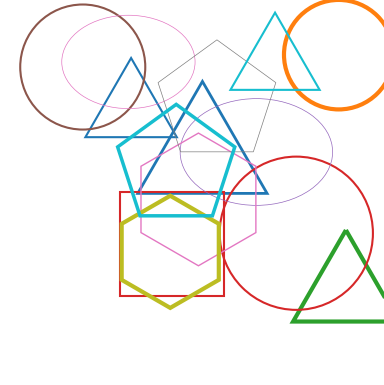[{"shape": "triangle", "thickness": 1.5, "radius": 0.69, "center": [0.341, 0.712]}, {"shape": "triangle", "thickness": 2, "radius": 0.97, "center": [0.526, 0.595]}, {"shape": "circle", "thickness": 3, "radius": 0.71, "center": [0.88, 0.858]}, {"shape": "triangle", "thickness": 3, "radius": 0.79, "center": [0.898, 0.244]}, {"shape": "circle", "thickness": 1.5, "radius": 1.0, "center": [0.77, 0.394]}, {"shape": "square", "thickness": 1.5, "radius": 0.67, "center": [0.446, 0.366]}, {"shape": "oval", "thickness": 0.5, "radius": 0.99, "center": [0.666, 0.605]}, {"shape": "circle", "thickness": 1.5, "radius": 0.81, "center": [0.215, 0.826]}, {"shape": "oval", "thickness": 0.5, "radius": 0.87, "center": [0.334, 0.839]}, {"shape": "hexagon", "thickness": 1, "radius": 0.86, "center": [0.515, 0.482]}, {"shape": "pentagon", "thickness": 0.5, "radius": 0.8, "center": [0.563, 0.736]}, {"shape": "hexagon", "thickness": 3, "radius": 0.73, "center": [0.442, 0.346]}, {"shape": "pentagon", "thickness": 2.5, "radius": 0.8, "center": [0.458, 0.569]}, {"shape": "triangle", "thickness": 1.5, "radius": 0.67, "center": [0.714, 0.833]}]